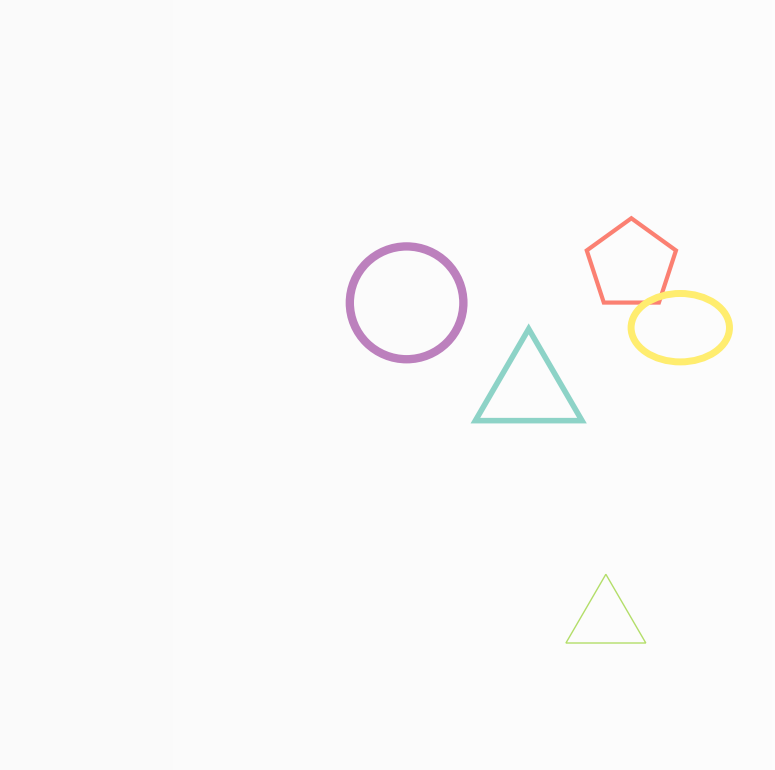[{"shape": "triangle", "thickness": 2, "radius": 0.4, "center": [0.682, 0.493]}, {"shape": "pentagon", "thickness": 1.5, "radius": 0.3, "center": [0.815, 0.656]}, {"shape": "triangle", "thickness": 0.5, "radius": 0.3, "center": [0.782, 0.195]}, {"shape": "circle", "thickness": 3, "radius": 0.37, "center": [0.525, 0.607]}, {"shape": "oval", "thickness": 2.5, "radius": 0.32, "center": [0.878, 0.574]}]